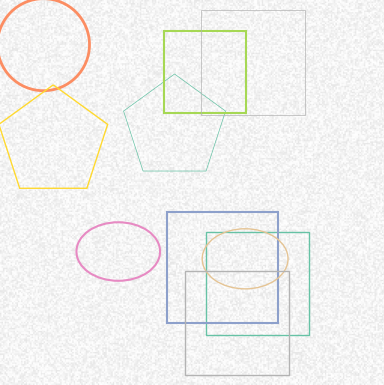[{"shape": "pentagon", "thickness": 0.5, "radius": 0.7, "center": [0.453, 0.668]}, {"shape": "square", "thickness": 1, "radius": 0.67, "center": [0.669, 0.264]}, {"shape": "circle", "thickness": 2, "radius": 0.6, "center": [0.113, 0.884]}, {"shape": "square", "thickness": 1.5, "radius": 0.72, "center": [0.578, 0.305]}, {"shape": "oval", "thickness": 1.5, "radius": 0.54, "center": [0.307, 0.347]}, {"shape": "square", "thickness": 1.5, "radius": 0.54, "center": [0.533, 0.813]}, {"shape": "pentagon", "thickness": 1, "radius": 0.74, "center": [0.138, 0.631]}, {"shape": "oval", "thickness": 1, "radius": 0.56, "center": [0.637, 0.328]}, {"shape": "square", "thickness": 1, "radius": 0.67, "center": [0.615, 0.16]}, {"shape": "square", "thickness": 0.5, "radius": 0.68, "center": [0.657, 0.838]}]